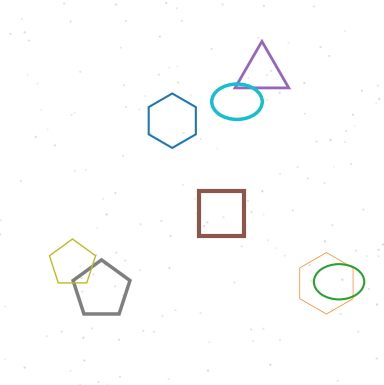[{"shape": "hexagon", "thickness": 1.5, "radius": 0.35, "center": [0.447, 0.686]}, {"shape": "hexagon", "thickness": 0.5, "radius": 0.4, "center": [0.848, 0.264]}, {"shape": "oval", "thickness": 1.5, "radius": 0.33, "center": [0.881, 0.268]}, {"shape": "triangle", "thickness": 2, "radius": 0.4, "center": [0.68, 0.812]}, {"shape": "square", "thickness": 3, "radius": 0.29, "center": [0.576, 0.445]}, {"shape": "pentagon", "thickness": 2.5, "radius": 0.39, "center": [0.264, 0.247]}, {"shape": "pentagon", "thickness": 1, "radius": 0.32, "center": [0.188, 0.316]}, {"shape": "oval", "thickness": 2.5, "radius": 0.33, "center": [0.616, 0.736]}]